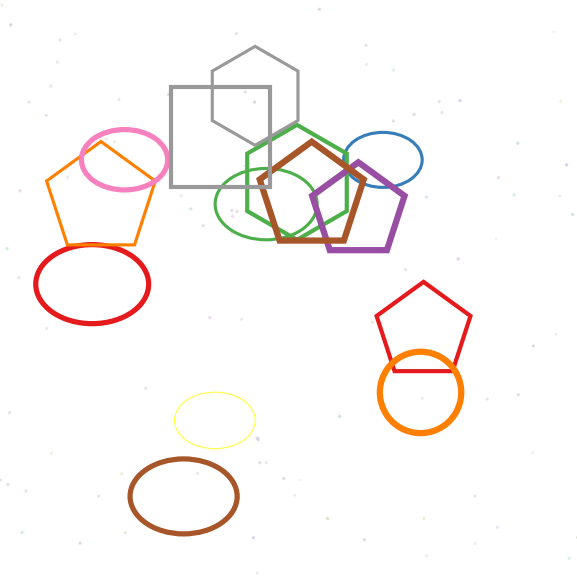[{"shape": "pentagon", "thickness": 2, "radius": 0.43, "center": [0.733, 0.426]}, {"shape": "oval", "thickness": 2.5, "radius": 0.49, "center": [0.16, 0.507]}, {"shape": "oval", "thickness": 1.5, "radius": 0.34, "center": [0.663, 0.722]}, {"shape": "hexagon", "thickness": 2, "radius": 0.5, "center": [0.514, 0.683]}, {"shape": "oval", "thickness": 1.5, "radius": 0.44, "center": [0.461, 0.646]}, {"shape": "pentagon", "thickness": 3, "radius": 0.42, "center": [0.621, 0.634]}, {"shape": "pentagon", "thickness": 1.5, "radius": 0.49, "center": [0.175, 0.655]}, {"shape": "circle", "thickness": 3, "radius": 0.35, "center": [0.728, 0.32]}, {"shape": "oval", "thickness": 0.5, "radius": 0.35, "center": [0.372, 0.271]}, {"shape": "pentagon", "thickness": 3, "radius": 0.47, "center": [0.54, 0.659]}, {"shape": "oval", "thickness": 2.5, "radius": 0.46, "center": [0.318, 0.14]}, {"shape": "oval", "thickness": 2.5, "radius": 0.37, "center": [0.216, 0.723]}, {"shape": "hexagon", "thickness": 1.5, "radius": 0.43, "center": [0.442, 0.833]}, {"shape": "square", "thickness": 2, "radius": 0.43, "center": [0.382, 0.762]}]